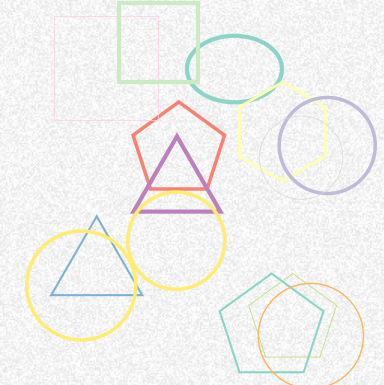[{"shape": "oval", "thickness": 3, "radius": 0.62, "center": [0.609, 0.821]}, {"shape": "pentagon", "thickness": 1.5, "radius": 0.71, "center": [0.705, 0.148]}, {"shape": "hexagon", "thickness": 2, "radius": 0.64, "center": [0.733, 0.658]}, {"shape": "circle", "thickness": 2.5, "radius": 0.62, "center": [0.85, 0.622]}, {"shape": "pentagon", "thickness": 2.5, "radius": 0.62, "center": [0.464, 0.61]}, {"shape": "triangle", "thickness": 1.5, "radius": 0.68, "center": [0.251, 0.302]}, {"shape": "circle", "thickness": 1, "radius": 0.68, "center": [0.807, 0.127]}, {"shape": "pentagon", "thickness": 0.5, "radius": 0.6, "center": [0.76, 0.17]}, {"shape": "square", "thickness": 0.5, "radius": 0.68, "center": [0.276, 0.823]}, {"shape": "circle", "thickness": 0.5, "radius": 0.54, "center": [0.782, 0.591]}, {"shape": "triangle", "thickness": 3, "radius": 0.65, "center": [0.46, 0.516]}, {"shape": "square", "thickness": 3, "radius": 0.51, "center": [0.411, 0.89]}, {"shape": "circle", "thickness": 2.5, "radius": 0.63, "center": [0.458, 0.375]}, {"shape": "circle", "thickness": 2.5, "radius": 0.71, "center": [0.211, 0.258]}]